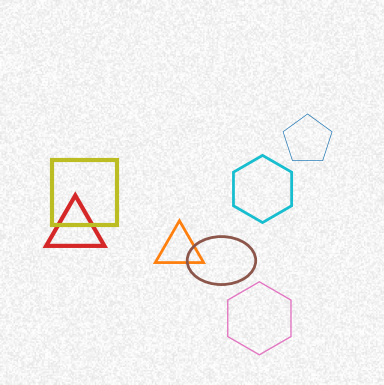[{"shape": "pentagon", "thickness": 0.5, "radius": 0.33, "center": [0.799, 0.637]}, {"shape": "triangle", "thickness": 2, "radius": 0.36, "center": [0.466, 0.354]}, {"shape": "triangle", "thickness": 3, "radius": 0.44, "center": [0.196, 0.405]}, {"shape": "oval", "thickness": 2, "radius": 0.44, "center": [0.575, 0.323]}, {"shape": "hexagon", "thickness": 1, "radius": 0.47, "center": [0.674, 0.173]}, {"shape": "square", "thickness": 3, "radius": 0.43, "center": [0.219, 0.5]}, {"shape": "hexagon", "thickness": 2, "radius": 0.44, "center": [0.682, 0.509]}]